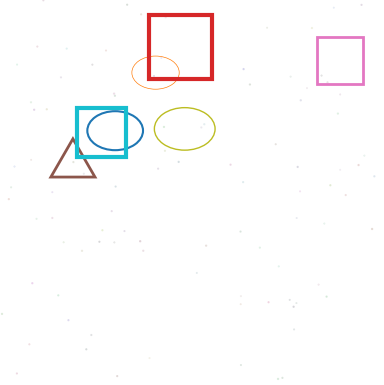[{"shape": "oval", "thickness": 1.5, "radius": 0.36, "center": [0.299, 0.661]}, {"shape": "oval", "thickness": 0.5, "radius": 0.31, "center": [0.404, 0.811]}, {"shape": "square", "thickness": 3, "radius": 0.41, "center": [0.469, 0.879]}, {"shape": "triangle", "thickness": 2, "radius": 0.33, "center": [0.189, 0.573]}, {"shape": "square", "thickness": 2, "radius": 0.3, "center": [0.883, 0.843]}, {"shape": "oval", "thickness": 1, "radius": 0.39, "center": [0.48, 0.665]}, {"shape": "square", "thickness": 3, "radius": 0.32, "center": [0.264, 0.655]}]